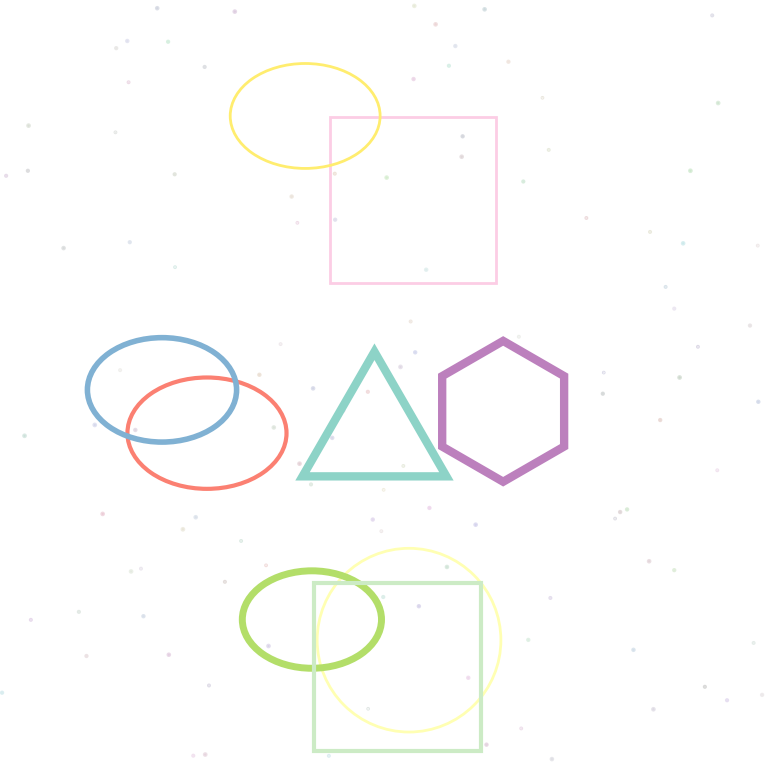[{"shape": "triangle", "thickness": 3, "radius": 0.54, "center": [0.486, 0.435]}, {"shape": "circle", "thickness": 1, "radius": 0.6, "center": [0.531, 0.169]}, {"shape": "oval", "thickness": 1.5, "radius": 0.52, "center": [0.269, 0.437]}, {"shape": "oval", "thickness": 2, "radius": 0.48, "center": [0.21, 0.494]}, {"shape": "oval", "thickness": 2.5, "radius": 0.45, "center": [0.405, 0.195]}, {"shape": "square", "thickness": 1, "radius": 0.54, "center": [0.536, 0.741]}, {"shape": "hexagon", "thickness": 3, "radius": 0.46, "center": [0.653, 0.466]}, {"shape": "square", "thickness": 1.5, "radius": 0.54, "center": [0.516, 0.134]}, {"shape": "oval", "thickness": 1, "radius": 0.49, "center": [0.396, 0.849]}]